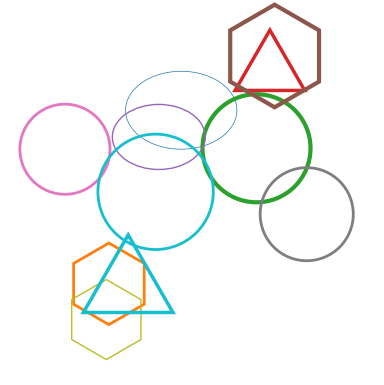[{"shape": "oval", "thickness": 0.5, "radius": 0.72, "center": [0.471, 0.714]}, {"shape": "hexagon", "thickness": 2, "radius": 0.53, "center": [0.283, 0.263]}, {"shape": "circle", "thickness": 3, "radius": 0.7, "center": [0.666, 0.615]}, {"shape": "triangle", "thickness": 2.5, "radius": 0.52, "center": [0.701, 0.817]}, {"shape": "oval", "thickness": 1, "radius": 0.6, "center": [0.412, 0.644]}, {"shape": "hexagon", "thickness": 3, "radius": 0.67, "center": [0.713, 0.855]}, {"shape": "circle", "thickness": 2, "radius": 0.59, "center": [0.169, 0.612]}, {"shape": "circle", "thickness": 2, "radius": 0.6, "center": [0.797, 0.444]}, {"shape": "hexagon", "thickness": 1, "radius": 0.52, "center": [0.276, 0.17]}, {"shape": "triangle", "thickness": 2.5, "radius": 0.67, "center": [0.333, 0.256]}, {"shape": "circle", "thickness": 2, "radius": 0.75, "center": [0.404, 0.502]}]